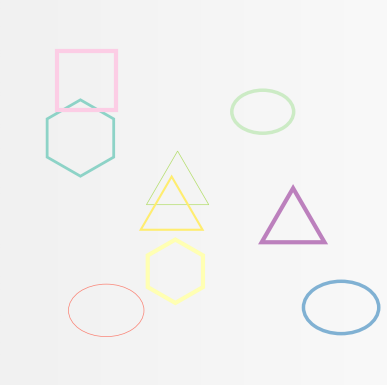[{"shape": "hexagon", "thickness": 2, "radius": 0.5, "center": [0.208, 0.642]}, {"shape": "hexagon", "thickness": 3, "radius": 0.41, "center": [0.453, 0.295]}, {"shape": "oval", "thickness": 0.5, "radius": 0.49, "center": [0.274, 0.194]}, {"shape": "oval", "thickness": 2.5, "radius": 0.49, "center": [0.88, 0.201]}, {"shape": "triangle", "thickness": 0.5, "radius": 0.46, "center": [0.458, 0.515]}, {"shape": "square", "thickness": 3, "radius": 0.38, "center": [0.223, 0.792]}, {"shape": "triangle", "thickness": 3, "radius": 0.47, "center": [0.756, 0.418]}, {"shape": "oval", "thickness": 2.5, "radius": 0.4, "center": [0.678, 0.71]}, {"shape": "triangle", "thickness": 1.5, "radius": 0.46, "center": [0.443, 0.449]}]